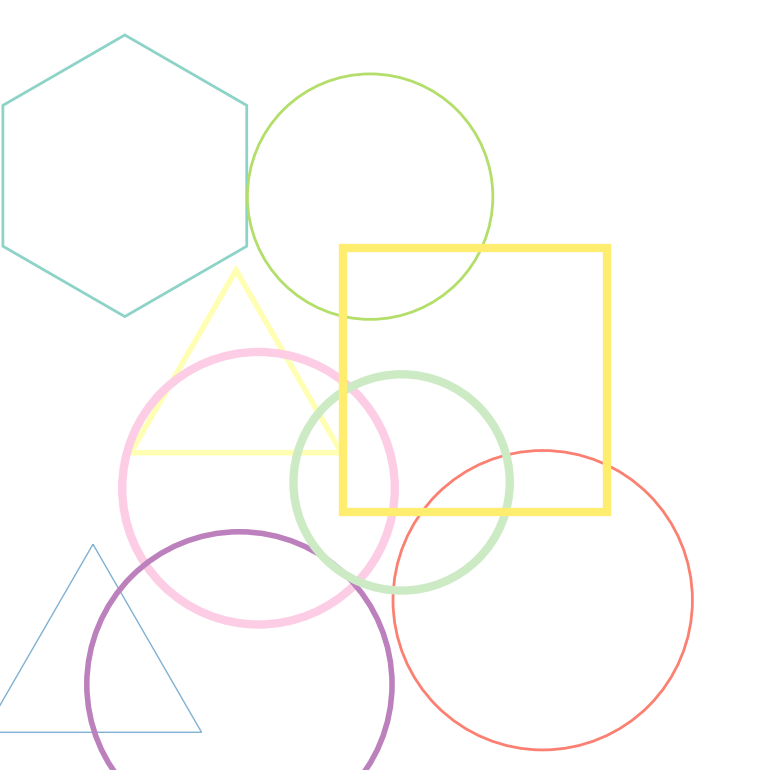[{"shape": "hexagon", "thickness": 1, "radius": 0.91, "center": [0.162, 0.772]}, {"shape": "triangle", "thickness": 2, "radius": 0.79, "center": [0.307, 0.491]}, {"shape": "circle", "thickness": 1, "radius": 0.97, "center": [0.705, 0.221]}, {"shape": "triangle", "thickness": 0.5, "radius": 0.81, "center": [0.121, 0.13]}, {"shape": "circle", "thickness": 1, "radius": 0.8, "center": [0.481, 0.745]}, {"shape": "circle", "thickness": 3, "radius": 0.88, "center": [0.336, 0.366]}, {"shape": "circle", "thickness": 2, "radius": 0.99, "center": [0.311, 0.111]}, {"shape": "circle", "thickness": 3, "radius": 0.7, "center": [0.522, 0.373]}, {"shape": "square", "thickness": 3, "radius": 0.86, "center": [0.617, 0.506]}]